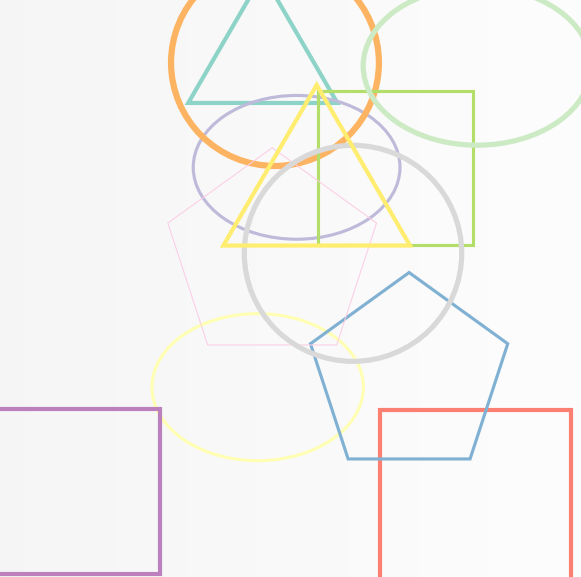[{"shape": "triangle", "thickness": 2, "radius": 0.74, "center": [0.452, 0.895]}, {"shape": "oval", "thickness": 1.5, "radius": 0.91, "center": [0.443, 0.329]}, {"shape": "oval", "thickness": 1.5, "radius": 0.89, "center": [0.51, 0.709]}, {"shape": "square", "thickness": 2, "radius": 0.82, "center": [0.817, 0.125]}, {"shape": "pentagon", "thickness": 1.5, "radius": 0.89, "center": [0.704, 0.349]}, {"shape": "circle", "thickness": 3, "radius": 0.89, "center": [0.473, 0.891]}, {"shape": "square", "thickness": 1.5, "radius": 0.67, "center": [0.68, 0.709]}, {"shape": "pentagon", "thickness": 0.5, "radius": 0.94, "center": [0.468, 0.555]}, {"shape": "circle", "thickness": 2.5, "radius": 0.94, "center": [0.607, 0.56]}, {"shape": "square", "thickness": 2, "radius": 0.72, "center": [0.132, 0.148]}, {"shape": "oval", "thickness": 2.5, "radius": 0.98, "center": [0.821, 0.885]}, {"shape": "triangle", "thickness": 2, "radius": 0.93, "center": [0.545, 0.667]}]